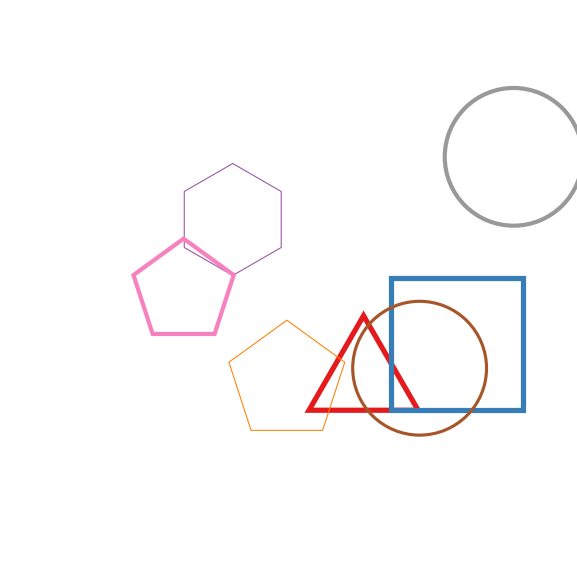[{"shape": "triangle", "thickness": 2.5, "radius": 0.55, "center": [0.63, 0.343]}, {"shape": "square", "thickness": 2.5, "radius": 0.57, "center": [0.791, 0.404]}, {"shape": "hexagon", "thickness": 0.5, "radius": 0.48, "center": [0.403, 0.619]}, {"shape": "pentagon", "thickness": 0.5, "radius": 0.53, "center": [0.497, 0.339]}, {"shape": "circle", "thickness": 1.5, "radius": 0.58, "center": [0.727, 0.362]}, {"shape": "pentagon", "thickness": 2, "radius": 0.46, "center": [0.318, 0.495]}, {"shape": "circle", "thickness": 2, "radius": 0.6, "center": [0.889, 0.728]}]